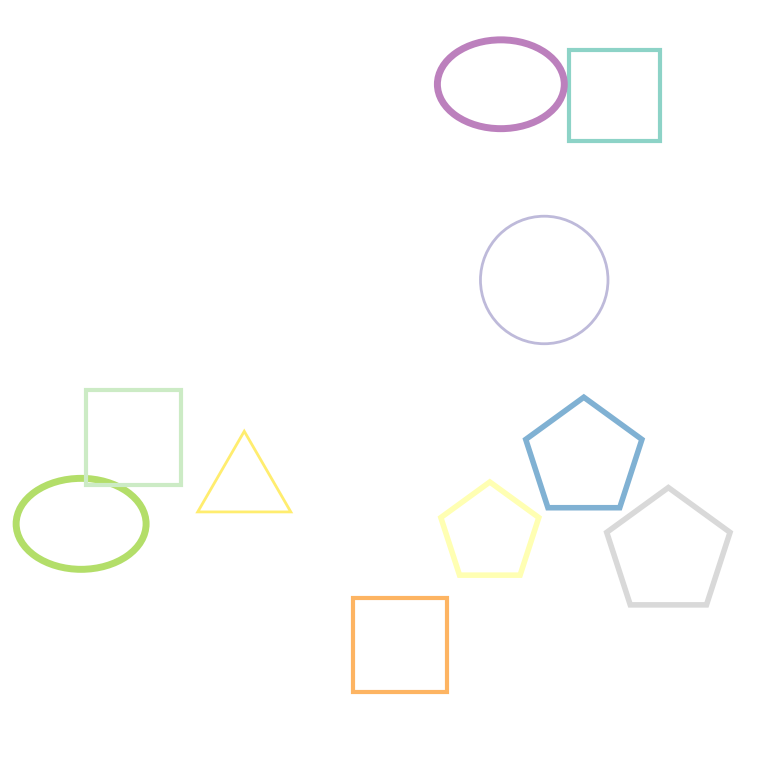[{"shape": "square", "thickness": 1.5, "radius": 0.3, "center": [0.799, 0.876]}, {"shape": "pentagon", "thickness": 2, "radius": 0.33, "center": [0.636, 0.307]}, {"shape": "circle", "thickness": 1, "radius": 0.41, "center": [0.707, 0.636]}, {"shape": "pentagon", "thickness": 2, "radius": 0.4, "center": [0.758, 0.405]}, {"shape": "square", "thickness": 1.5, "radius": 0.3, "center": [0.519, 0.163]}, {"shape": "oval", "thickness": 2.5, "radius": 0.42, "center": [0.105, 0.32]}, {"shape": "pentagon", "thickness": 2, "radius": 0.42, "center": [0.868, 0.283]}, {"shape": "oval", "thickness": 2.5, "radius": 0.41, "center": [0.65, 0.891]}, {"shape": "square", "thickness": 1.5, "radius": 0.31, "center": [0.174, 0.432]}, {"shape": "triangle", "thickness": 1, "radius": 0.35, "center": [0.317, 0.37]}]